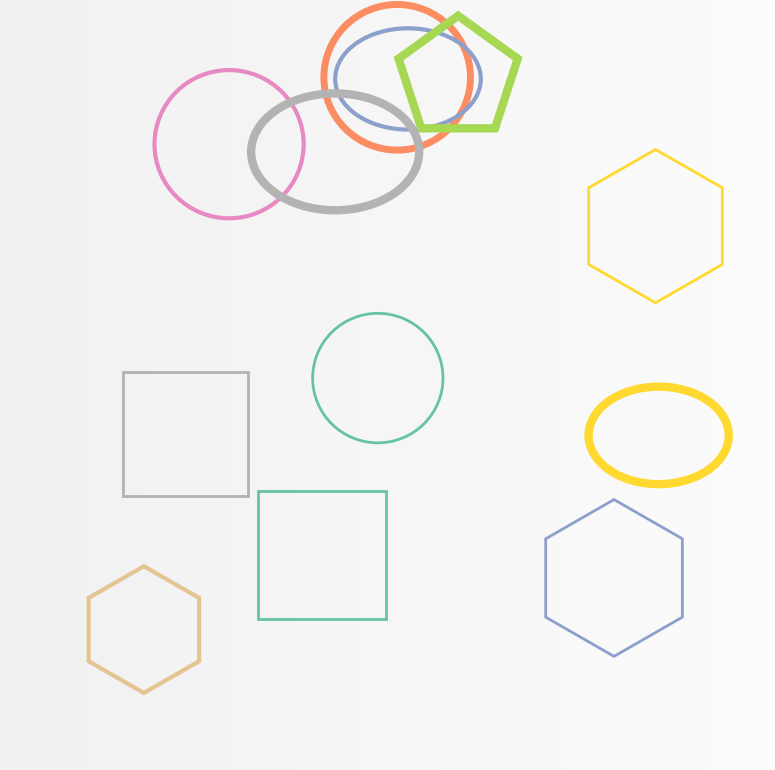[{"shape": "square", "thickness": 1, "radius": 0.41, "center": [0.415, 0.279]}, {"shape": "circle", "thickness": 1, "radius": 0.42, "center": [0.488, 0.509]}, {"shape": "circle", "thickness": 2.5, "radius": 0.47, "center": [0.512, 0.9]}, {"shape": "hexagon", "thickness": 1, "radius": 0.51, "center": [0.792, 0.249]}, {"shape": "oval", "thickness": 1.5, "radius": 0.47, "center": [0.526, 0.897]}, {"shape": "circle", "thickness": 1.5, "radius": 0.48, "center": [0.296, 0.813]}, {"shape": "pentagon", "thickness": 3, "radius": 0.4, "center": [0.591, 0.899]}, {"shape": "hexagon", "thickness": 1, "radius": 0.5, "center": [0.846, 0.706]}, {"shape": "oval", "thickness": 3, "radius": 0.45, "center": [0.85, 0.435]}, {"shape": "hexagon", "thickness": 1.5, "radius": 0.41, "center": [0.186, 0.182]}, {"shape": "oval", "thickness": 3, "radius": 0.54, "center": [0.432, 0.803]}, {"shape": "square", "thickness": 1, "radius": 0.4, "center": [0.239, 0.437]}]